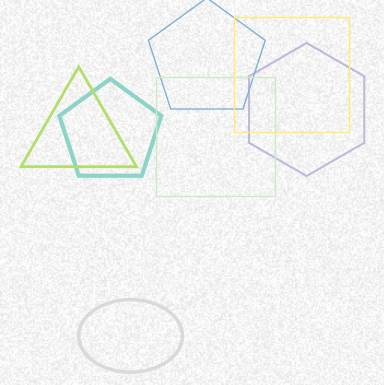[{"shape": "pentagon", "thickness": 3, "radius": 0.7, "center": [0.286, 0.656]}, {"shape": "hexagon", "thickness": 1.5, "radius": 0.86, "center": [0.797, 0.716]}, {"shape": "pentagon", "thickness": 1, "radius": 0.8, "center": [0.537, 0.846]}, {"shape": "triangle", "thickness": 2, "radius": 0.87, "center": [0.204, 0.654]}, {"shape": "oval", "thickness": 2.5, "radius": 0.67, "center": [0.339, 0.128]}, {"shape": "square", "thickness": 1, "radius": 0.77, "center": [0.561, 0.647]}, {"shape": "square", "thickness": 1, "radius": 0.74, "center": [0.757, 0.807]}]